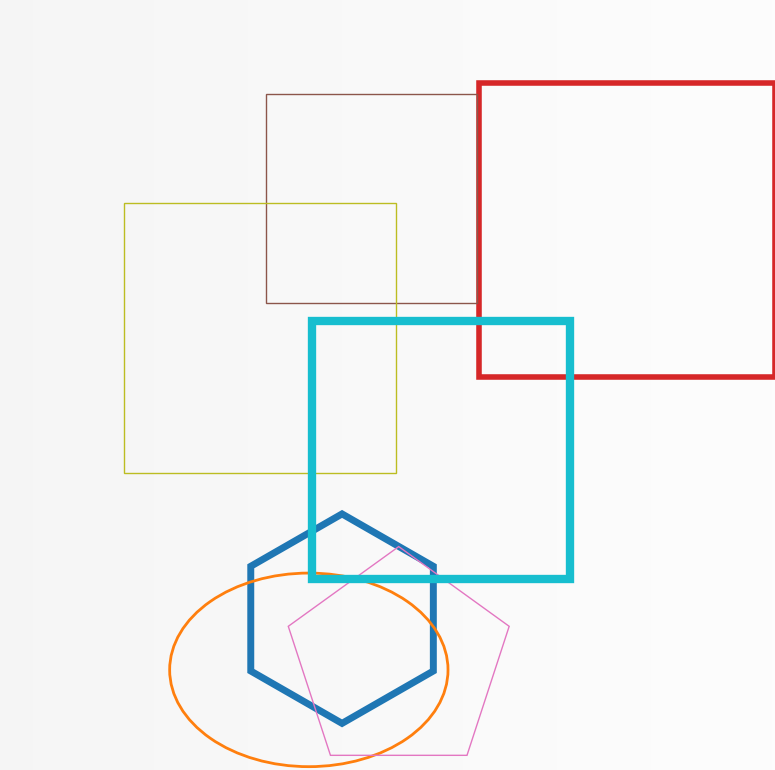[{"shape": "hexagon", "thickness": 2.5, "radius": 0.68, "center": [0.441, 0.197]}, {"shape": "oval", "thickness": 1, "radius": 0.9, "center": [0.398, 0.13]}, {"shape": "square", "thickness": 2, "radius": 0.96, "center": [0.809, 0.701]}, {"shape": "square", "thickness": 0.5, "radius": 0.68, "center": [0.479, 0.742]}, {"shape": "pentagon", "thickness": 0.5, "radius": 0.75, "center": [0.514, 0.14]}, {"shape": "square", "thickness": 0.5, "radius": 0.88, "center": [0.336, 0.561]}, {"shape": "square", "thickness": 3, "radius": 0.83, "center": [0.569, 0.416]}]